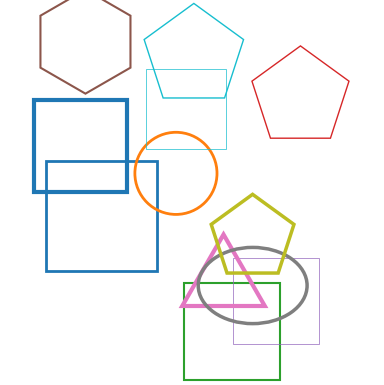[{"shape": "square", "thickness": 3, "radius": 0.6, "center": [0.209, 0.621]}, {"shape": "square", "thickness": 2, "radius": 0.72, "center": [0.263, 0.439]}, {"shape": "circle", "thickness": 2, "radius": 0.53, "center": [0.457, 0.55]}, {"shape": "square", "thickness": 1.5, "radius": 0.63, "center": [0.602, 0.139]}, {"shape": "pentagon", "thickness": 1, "radius": 0.66, "center": [0.78, 0.748]}, {"shape": "square", "thickness": 0.5, "radius": 0.56, "center": [0.718, 0.218]}, {"shape": "hexagon", "thickness": 1.5, "radius": 0.67, "center": [0.222, 0.892]}, {"shape": "triangle", "thickness": 3, "radius": 0.62, "center": [0.581, 0.267]}, {"shape": "oval", "thickness": 2.5, "radius": 0.71, "center": [0.656, 0.258]}, {"shape": "pentagon", "thickness": 2.5, "radius": 0.56, "center": [0.656, 0.382]}, {"shape": "square", "thickness": 0.5, "radius": 0.52, "center": [0.482, 0.716]}, {"shape": "pentagon", "thickness": 1, "radius": 0.68, "center": [0.504, 0.855]}]